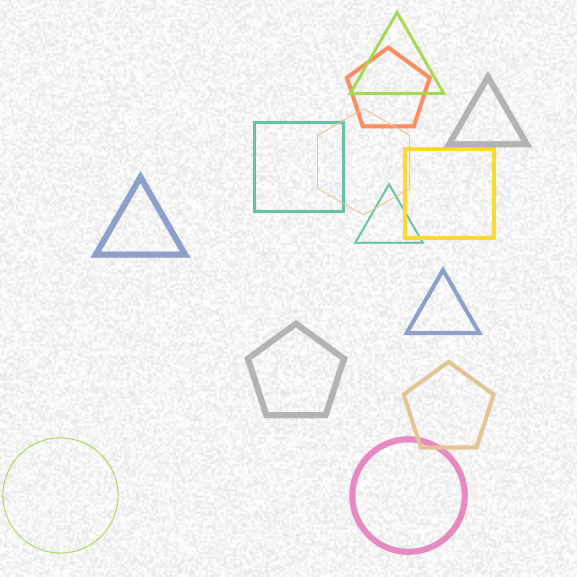[{"shape": "triangle", "thickness": 1, "radius": 0.34, "center": [0.674, 0.612]}, {"shape": "square", "thickness": 1.5, "radius": 0.38, "center": [0.517, 0.711]}, {"shape": "pentagon", "thickness": 2, "radius": 0.38, "center": [0.672, 0.841]}, {"shape": "triangle", "thickness": 2, "radius": 0.36, "center": [0.767, 0.459]}, {"shape": "triangle", "thickness": 3, "radius": 0.45, "center": [0.243, 0.603]}, {"shape": "circle", "thickness": 3, "radius": 0.49, "center": [0.708, 0.141]}, {"shape": "circle", "thickness": 0.5, "radius": 0.5, "center": [0.105, 0.141]}, {"shape": "triangle", "thickness": 1.5, "radius": 0.47, "center": [0.687, 0.884]}, {"shape": "square", "thickness": 2, "radius": 0.39, "center": [0.778, 0.664]}, {"shape": "hexagon", "thickness": 0.5, "radius": 0.46, "center": [0.63, 0.719]}, {"shape": "pentagon", "thickness": 2, "radius": 0.41, "center": [0.777, 0.291]}, {"shape": "pentagon", "thickness": 3, "radius": 0.44, "center": [0.513, 0.351]}, {"shape": "triangle", "thickness": 3, "radius": 0.39, "center": [0.845, 0.788]}]